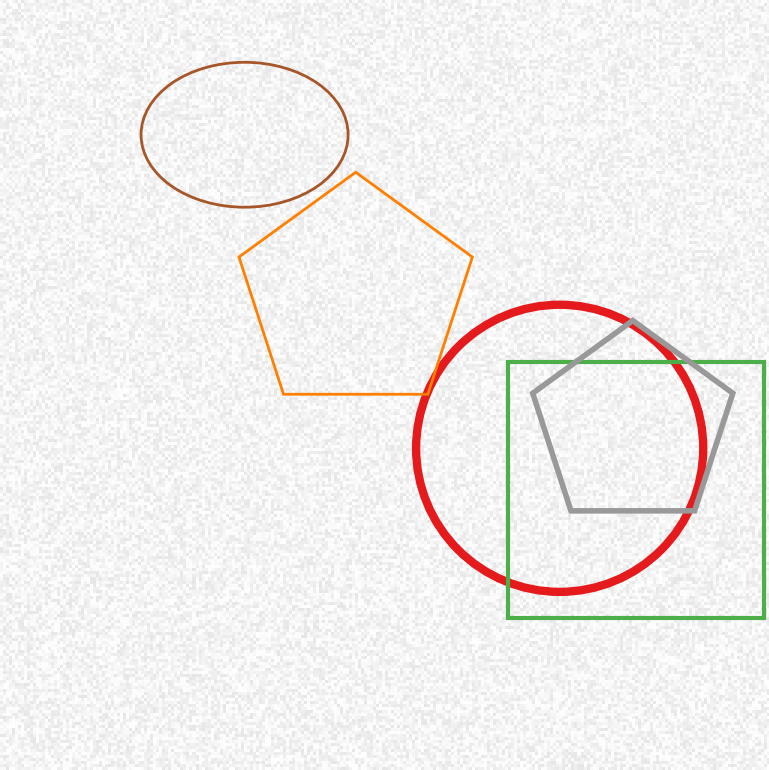[{"shape": "circle", "thickness": 3, "radius": 0.93, "center": [0.727, 0.418]}, {"shape": "square", "thickness": 1.5, "radius": 0.83, "center": [0.826, 0.363]}, {"shape": "pentagon", "thickness": 1, "radius": 0.8, "center": [0.462, 0.617]}, {"shape": "oval", "thickness": 1, "radius": 0.67, "center": [0.318, 0.825]}, {"shape": "pentagon", "thickness": 2, "radius": 0.68, "center": [0.822, 0.447]}]